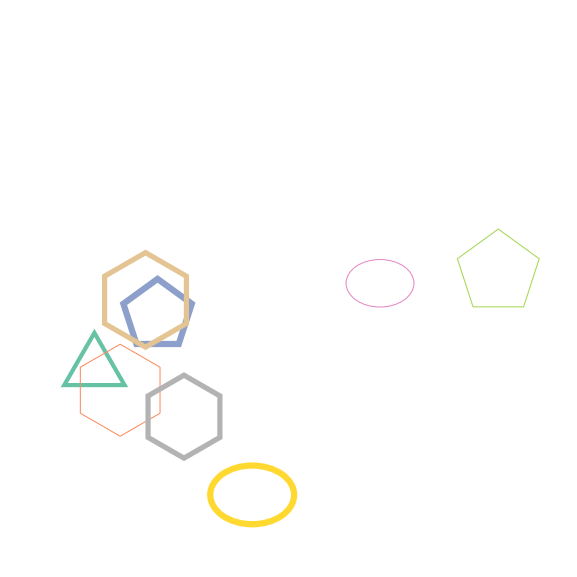[{"shape": "triangle", "thickness": 2, "radius": 0.3, "center": [0.163, 0.362]}, {"shape": "hexagon", "thickness": 0.5, "radius": 0.4, "center": [0.208, 0.323]}, {"shape": "pentagon", "thickness": 3, "radius": 0.31, "center": [0.273, 0.454]}, {"shape": "oval", "thickness": 0.5, "radius": 0.29, "center": [0.658, 0.509]}, {"shape": "pentagon", "thickness": 0.5, "radius": 0.37, "center": [0.863, 0.528]}, {"shape": "oval", "thickness": 3, "radius": 0.36, "center": [0.437, 0.142]}, {"shape": "hexagon", "thickness": 2.5, "radius": 0.41, "center": [0.252, 0.48]}, {"shape": "hexagon", "thickness": 2.5, "radius": 0.36, "center": [0.319, 0.278]}]